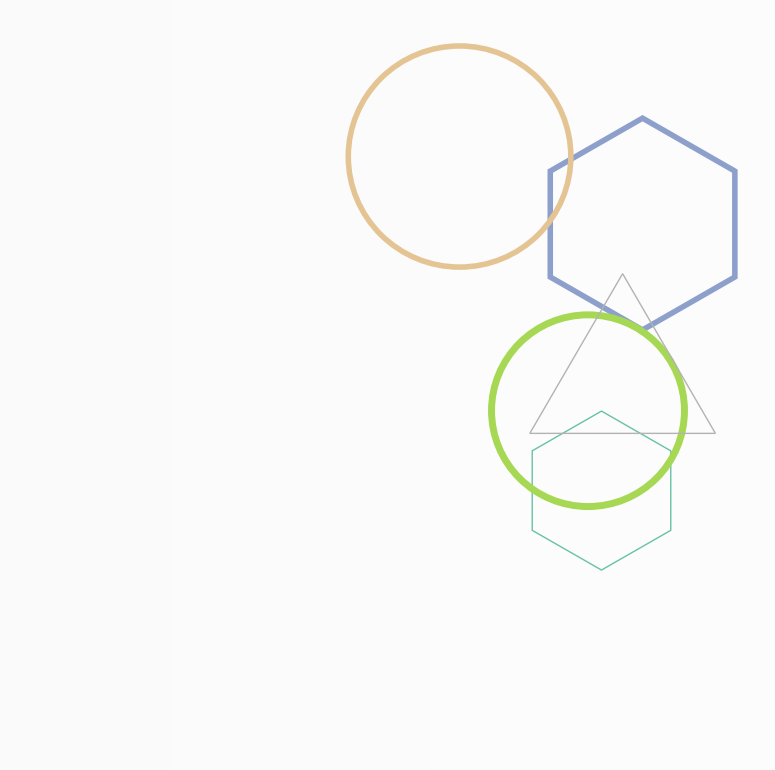[{"shape": "hexagon", "thickness": 0.5, "radius": 0.52, "center": [0.776, 0.363]}, {"shape": "hexagon", "thickness": 2, "radius": 0.69, "center": [0.829, 0.709]}, {"shape": "circle", "thickness": 2.5, "radius": 0.62, "center": [0.759, 0.467]}, {"shape": "circle", "thickness": 2, "radius": 0.72, "center": [0.593, 0.797]}, {"shape": "triangle", "thickness": 0.5, "radius": 0.69, "center": [0.803, 0.506]}]